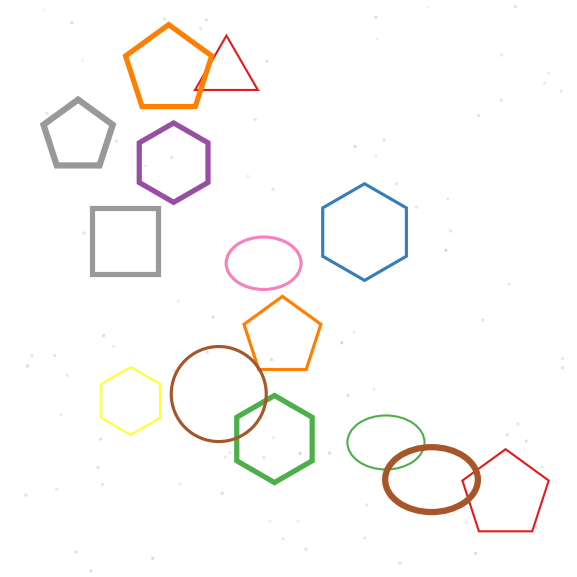[{"shape": "pentagon", "thickness": 1, "radius": 0.39, "center": [0.875, 0.143]}, {"shape": "triangle", "thickness": 1, "radius": 0.31, "center": [0.392, 0.875]}, {"shape": "hexagon", "thickness": 1.5, "radius": 0.42, "center": [0.631, 0.597]}, {"shape": "oval", "thickness": 1, "radius": 0.33, "center": [0.668, 0.233]}, {"shape": "hexagon", "thickness": 2.5, "radius": 0.38, "center": [0.475, 0.239]}, {"shape": "hexagon", "thickness": 2.5, "radius": 0.34, "center": [0.301, 0.717]}, {"shape": "pentagon", "thickness": 2.5, "radius": 0.39, "center": [0.292, 0.878]}, {"shape": "pentagon", "thickness": 1.5, "radius": 0.35, "center": [0.489, 0.416]}, {"shape": "hexagon", "thickness": 1, "radius": 0.29, "center": [0.226, 0.305]}, {"shape": "circle", "thickness": 1.5, "radius": 0.41, "center": [0.379, 0.317]}, {"shape": "oval", "thickness": 3, "radius": 0.4, "center": [0.747, 0.169]}, {"shape": "oval", "thickness": 1.5, "radius": 0.32, "center": [0.456, 0.543]}, {"shape": "pentagon", "thickness": 3, "radius": 0.32, "center": [0.135, 0.764]}, {"shape": "square", "thickness": 2.5, "radius": 0.29, "center": [0.217, 0.582]}]